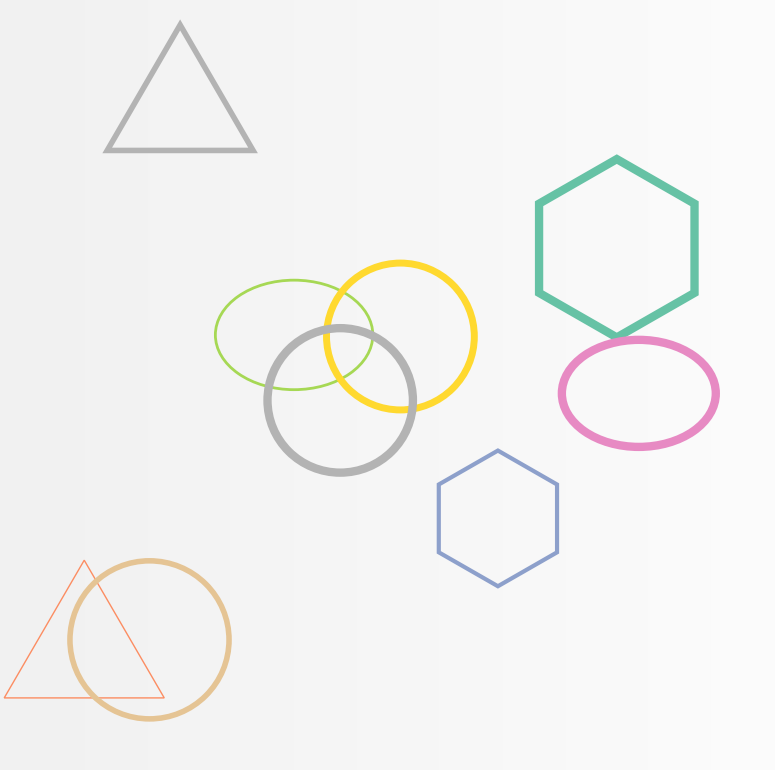[{"shape": "hexagon", "thickness": 3, "radius": 0.58, "center": [0.796, 0.678]}, {"shape": "triangle", "thickness": 0.5, "radius": 0.6, "center": [0.109, 0.153]}, {"shape": "hexagon", "thickness": 1.5, "radius": 0.44, "center": [0.642, 0.327]}, {"shape": "oval", "thickness": 3, "radius": 0.5, "center": [0.824, 0.489]}, {"shape": "oval", "thickness": 1, "radius": 0.51, "center": [0.379, 0.565]}, {"shape": "circle", "thickness": 2.5, "radius": 0.48, "center": [0.517, 0.563]}, {"shape": "circle", "thickness": 2, "radius": 0.51, "center": [0.193, 0.169]}, {"shape": "triangle", "thickness": 2, "radius": 0.54, "center": [0.232, 0.859]}, {"shape": "circle", "thickness": 3, "radius": 0.47, "center": [0.439, 0.48]}]